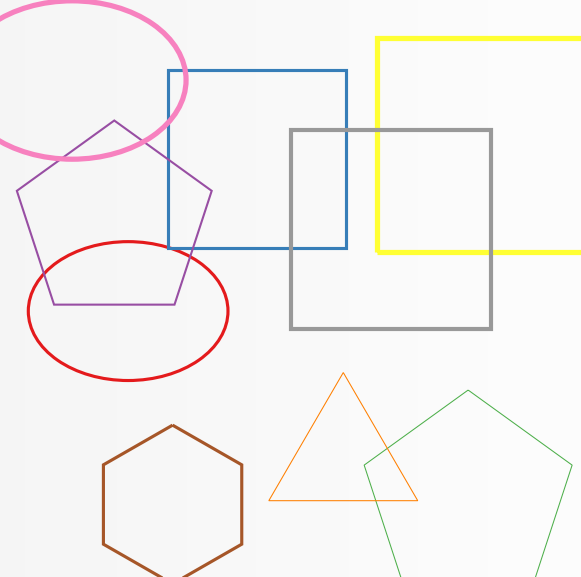[{"shape": "oval", "thickness": 1.5, "radius": 0.86, "center": [0.22, 0.46]}, {"shape": "square", "thickness": 1.5, "radius": 0.77, "center": [0.442, 0.724]}, {"shape": "pentagon", "thickness": 0.5, "radius": 0.94, "center": [0.805, 0.136]}, {"shape": "pentagon", "thickness": 1, "radius": 0.88, "center": [0.197, 0.614]}, {"shape": "triangle", "thickness": 0.5, "radius": 0.74, "center": [0.591, 0.206]}, {"shape": "square", "thickness": 2.5, "radius": 0.93, "center": [0.834, 0.748]}, {"shape": "hexagon", "thickness": 1.5, "radius": 0.69, "center": [0.297, 0.126]}, {"shape": "oval", "thickness": 2.5, "radius": 0.98, "center": [0.124, 0.861]}, {"shape": "square", "thickness": 2, "radius": 0.86, "center": [0.673, 0.601]}]